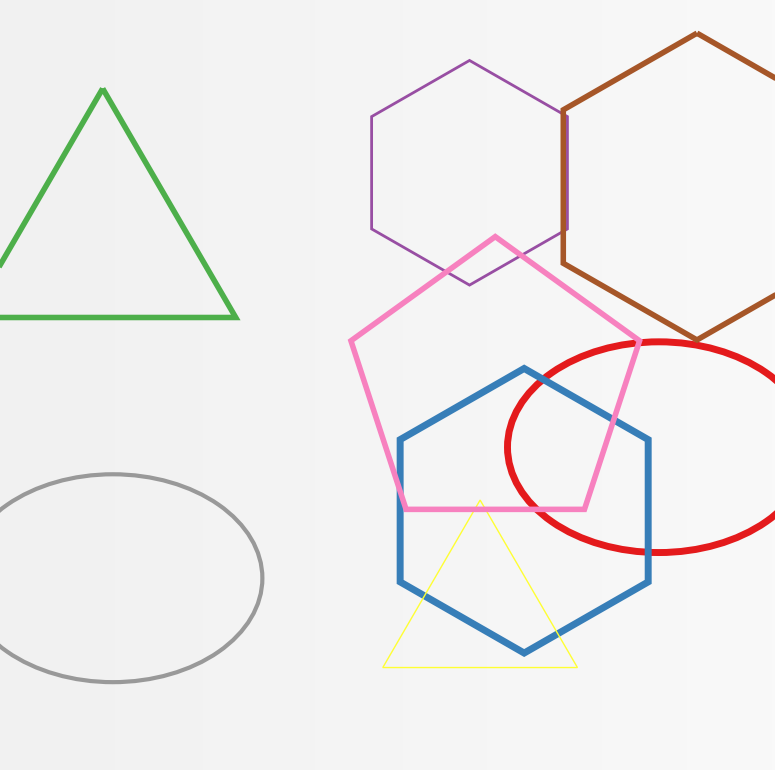[{"shape": "oval", "thickness": 2.5, "radius": 0.98, "center": [0.85, 0.419]}, {"shape": "hexagon", "thickness": 2.5, "radius": 0.92, "center": [0.676, 0.337]}, {"shape": "triangle", "thickness": 2, "radius": 0.99, "center": [0.132, 0.687]}, {"shape": "hexagon", "thickness": 1, "radius": 0.73, "center": [0.606, 0.776]}, {"shape": "triangle", "thickness": 0.5, "radius": 0.72, "center": [0.62, 0.206]}, {"shape": "hexagon", "thickness": 2, "radius": 1.0, "center": [0.899, 0.758]}, {"shape": "pentagon", "thickness": 2, "radius": 0.98, "center": [0.639, 0.497]}, {"shape": "oval", "thickness": 1.5, "radius": 0.96, "center": [0.146, 0.249]}]